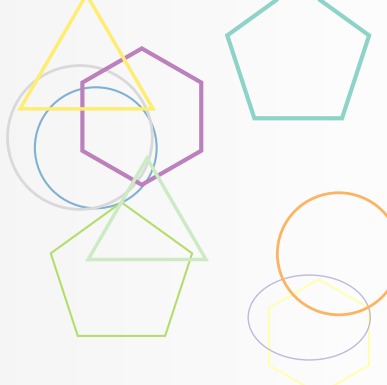[{"shape": "pentagon", "thickness": 3, "radius": 0.96, "center": [0.77, 0.848]}, {"shape": "hexagon", "thickness": 1.5, "radius": 0.75, "center": [0.823, 0.126]}, {"shape": "oval", "thickness": 1, "radius": 0.79, "center": [0.798, 0.175]}, {"shape": "circle", "thickness": 1.5, "radius": 0.79, "center": [0.247, 0.616]}, {"shape": "circle", "thickness": 2, "radius": 0.79, "center": [0.874, 0.341]}, {"shape": "pentagon", "thickness": 1.5, "radius": 0.96, "center": [0.313, 0.283]}, {"shape": "circle", "thickness": 2, "radius": 0.93, "center": [0.206, 0.643]}, {"shape": "hexagon", "thickness": 3, "radius": 0.89, "center": [0.366, 0.697]}, {"shape": "triangle", "thickness": 2.5, "radius": 0.88, "center": [0.379, 0.414]}, {"shape": "triangle", "thickness": 2.5, "radius": 0.99, "center": [0.223, 0.816]}]